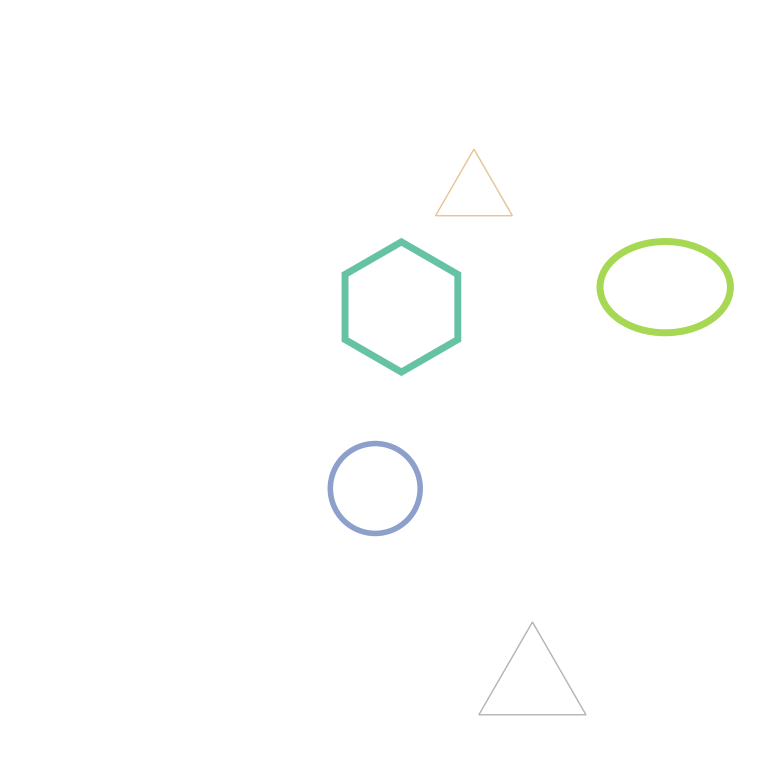[{"shape": "hexagon", "thickness": 2.5, "radius": 0.42, "center": [0.521, 0.601]}, {"shape": "circle", "thickness": 2, "radius": 0.29, "center": [0.487, 0.366]}, {"shape": "oval", "thickness": 2.5, "radius": 0.42, "center": [0.864, 0.627]}, {"shape": "triangle", "thickness": 0.5, "radius": 0.29, "center": [0.616, 0.749]}, {"shape": "triangle", "thickness": 0.5, "radius": 0.4, "center": [0.691, 0.112]}]